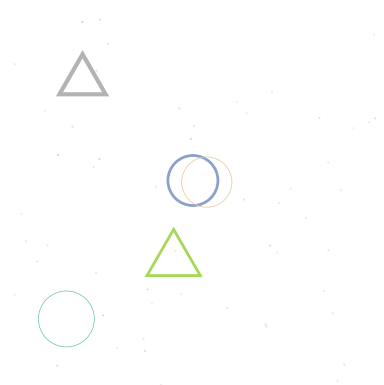[{"shape": "circle", "thickness": 0.5, "radius": 0.36, "center": [0.172, 0.172]}, {"shape": "circle", "thickness": 2, "radius": 0.32, "center": [0.501, 0.531]}, {"shape": "triangle", "thickness": 2, "radius": 0.4, "center": [0.451, 0.324]}, {"shape": "circle", "thickness": 0.5, "radius": 0.33, "center": [0.537, 0.527]}, {"shape": "triangle", "thickness": 3, "radius": 0.35, "center": [0.214, 0.79]}]